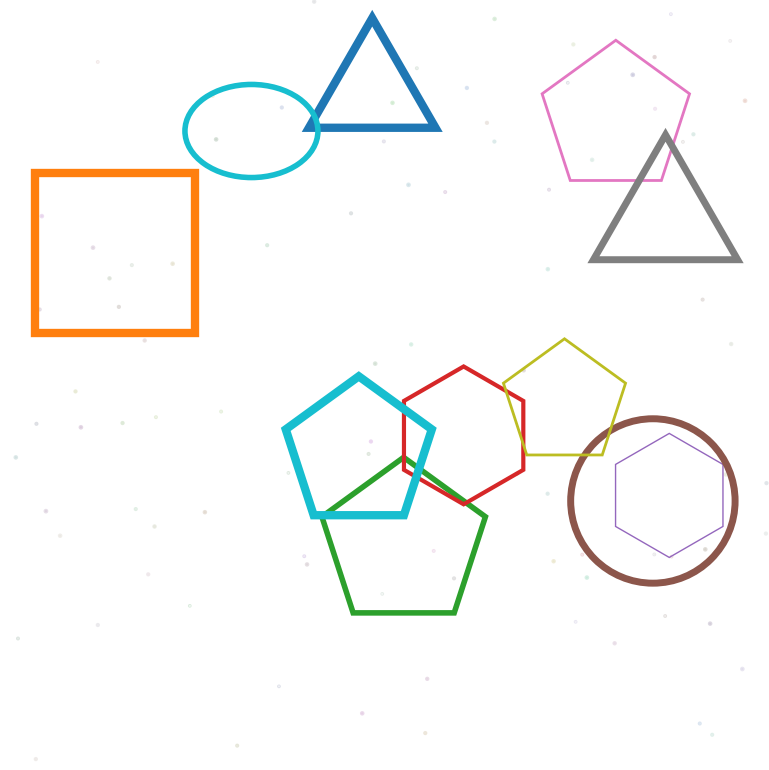[{"shape": "triangle", "thickness": 3, "radius": 0.47, "center": [0.483, 0.882]}, {"shape": "square", "thickness": 3, "radius": 0.52, "center": [0.149, 0.671]}, {"shape": "pentagon", "thickness": 2, "radius": 0.56, "center": [0.524, 0.294]}, {"shape": "hexagon", "thickness": 1.5, "radius": 0.45, "center": [0.602, 0.435]}, {"shape": "hexagon", "thickness": 0.5, "radius": 0.4, "center": [0.869, 0.357]}, {"shape": "circle", "thickness": 2.5, "radius": 0.53, "center": [0.848, 0.349]}, {"shape": "pentagon", "thickness": 1, "radius": 0.5, "center": [0.8, 0.847]}, {"shape": "triangle", "thickness": 2.5, "radius": 0.54, "center": [0.864, 0.717]}, {"shape": "pentagon", "thickness": 1, "radius": 0.42, "center": [0.733, 0.477]}, {"shape": "pentagon", "thickness": 3, "radius": 0.5, "center": [0.466, 0.412]}, {"shape": "oval", "thickness": 2, "radius": 0.43, "center": [0.327, 0.83]}]